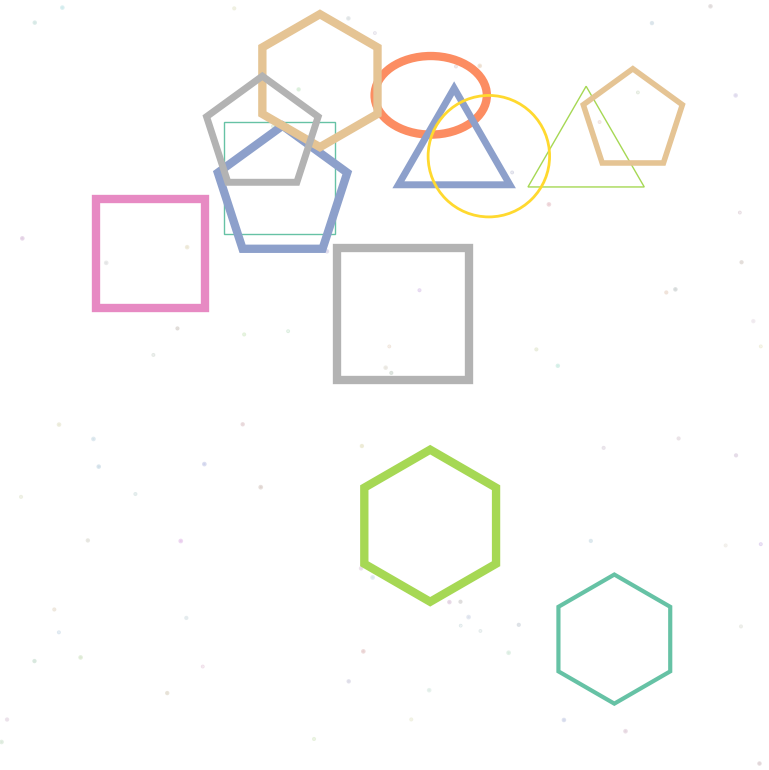[{"shape": "hexagon", "thickness": 1.5, "radius": 0.42, "center": [0.798, 0.17]}, {"shape": "square", "thickness": 0.5, "radius": 0.36, "center": [0.363, 0.769]}, {"shape": "oval", "thickness": 3, "radius": 0.36, "center": [0.559, 0.876]}, {"shape": "triangle", "thickness": 2.5, "radius": 0.42, "center": [0.59, 0.802]}, {"shape": "pentagon", "thickness": 3, "radius": 0.44, "center": [0.367, 0.748]}, {"shape": "square", "thickness": 3, "radius": 0.35, "center": [0.196, 0.671]}, {"shape": "triangle", "thickness": 0.5, "radius": 0.44, "center": [0.761, 0.801]}, {"shape": "hexagon", "thickness": 3, "radius": 0.49, "center": [0.559, 0.317]}, {"shape": "circle", "thickness": 1, "radius": 0.39, "center": [0.635, 0.797]}, {"shape": "hexagon", "thickness": 3, "radius": 0.43, "center": [0.416, 0.895]}, {"shape": "pentagon", "thickness": 2, "radius": 0.34, "center": [0.822, 0.843]}, {"shape": "square", "thickness": 3, "radius": 0.43, "center": [0.523, 0.592]}, {"shape": "pentagon", "thickness": 2.5, "radius": 0.38, "center": [0.341, 0.825]}]